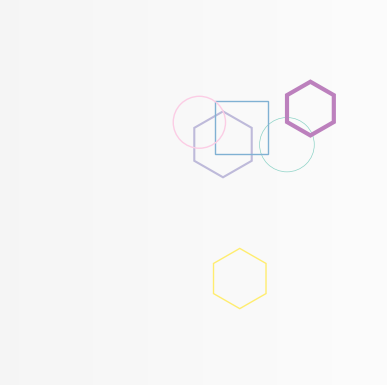[{"shape": "circle", "thickness": 0.5, "radius": 0.35, "center": [0.74, 0.624]}, {"shape": "hexagon", "thickness": 1.5, "radius": 0.43, "center": [0.576, 0.625]}, {"shape": "square", "thickness": 1, "radius": 0.34, "center": [0.624, 0.668]}, {"shape": "circle", "thickness": 1, "radius": 0.34, "center": [0.515, 0.682]}, {"shape": "hexagon", "thickness": 3, "radius": 0.35, "center": [0.801, 0.718]}, {"shape": "hexagon", "thickness": 1, "radius": 0.39, "center": [0.619, 0.277]}]